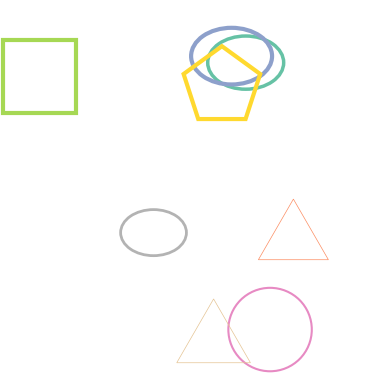[{"shape": "oval", "thickness": 2.5, "radius": 0.49, "center": [0.638, 0.837]}, {"shape": "triangle", "thickness": 0.5, "radius": 0.52, "center": [0.762, 0.378]}, {"shape": "oval", "thickness": 3, "radius": 0.53, "center": [0.602, 0.854]}, {"shape": "circle", "thickness": 1.5, "radius": 0.54, "center": [0.701, 0.144]}, {"shape": "square", "thickness": 3, "radius": 0.48, "center": [0.103, 0.802]}, {"shape": "pentagon", "thickness": 3, "radius": 0.52, "center": [0.576, 0.775]}, {"shape": "triangle", "thickness": 0.5, "radius": 0.55, "center": [0.555, 0.113]}, {"shape": "oval", "thickness": 2, "radius": 0.43, "center": [0.399, 0.396]}]